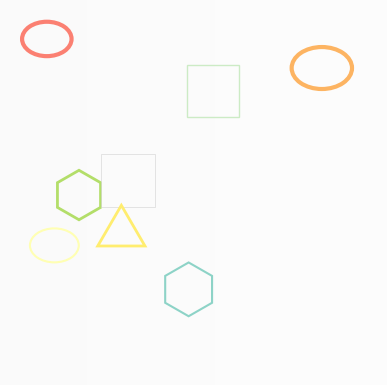[{"shape": "hexagon", "thickness": 1.5, "radius": 0.35, "center": [0.487, 0.248]}, {"shape": "oval", "thickness": 1.5, "radius": 0.31, "center": [0.14, 0.363]}, {"shape": "oval", "thickness": 3, "radius": 0.32, "center": [0.121, 0.899]}, {"shape": "oval", "thickness": 3, "radius": 0.39, "center": [0.831, 0.823]}, {"shape": "hexagon", "thickness": 2, "radius": 0.32, "center": [0.204, 0.493]}, {"shape": "square", "thickness": 0.5, "radius": 0.35, "center": [0.331, 0.531]}, {"shape": "square", "thickness": 1, "radius": 0.34, "center": [0.549, 0.763]}, {"shape": "triangle", "thickness": 2, "radius": 0.35, "center": [0.313, 0.396]}]